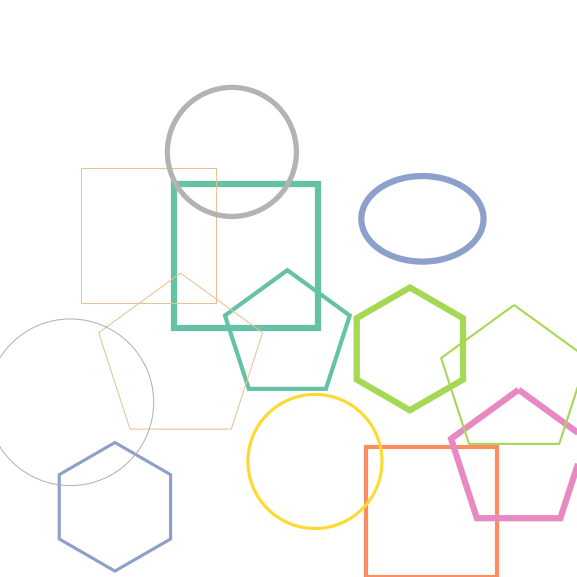[{"shape": "pentagon", "thickness": 2, "radius": 0.57, "center": [0.498, 0.418]}, {"shape": "square", "thickness": 3, "radius": 0.62, "center": [0.426, 0.556]}, {"shape": "square", "thickness": 2, "radius": 0.56, "center": [0.747, 0.113]}, {"shape": "hexagon", "thickness": 1.5, "radius": 0.56, "center": [0.199, 0.122]}, {"shape": "oval", "thickness": 3, "radius": 0.53, "center": [0.731, 0.62]}, {"shape": "pentagon", "thickness": 3, "radius": 0.61, "center": [0.898, 0.201]}, {"shape": "pentagon", "thickness": 1, "radius": 0.66, "center": [0.89, 0.338]}, {"shape": "hexagon", "thickness": 3, "radius": 0.53, "center": [0.71, 0.395]}, {"shape": "circle", "thickness": 1.5, "radius": 0.58, "center": [0.545, 0.2]}, {"shape": "square", "thickness": 0.5, "radius": 0.58, "center": [0.257, 0.591]}, {"shape": "pentagon", "thickness": 0.5, "radius": 0.75, "center": [0.313, 0.377]}, {"shape": "circle", "thickness": 2.5, "radius": 0.56, "center": [0.402, 0.736]}, {"shape": "circle", "thickness": 0.5, "radius": 0.72, "center": [0.122, 0.303]}]